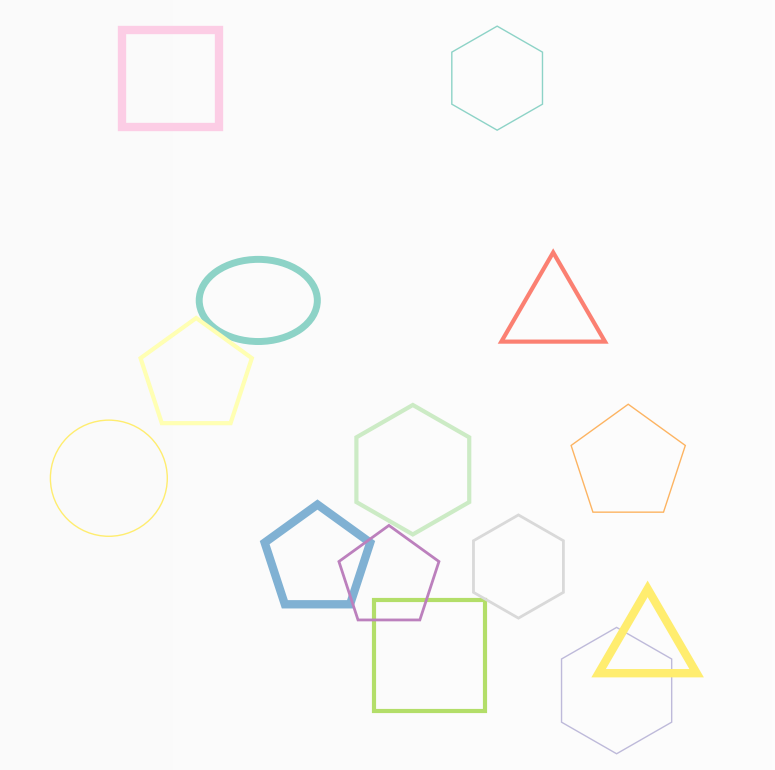[{"shape": "oval", "thickness": 2.5, "radius": 0.38, "center": [0.333, 0.61]}, {"shape": "hexagon", "thickness": 0.5, "radius": 0.34, "center": [0.641, 0.898]}, {"shape": "pentagon", "thickness": 1.5, "radius": 0.38, "center": [0.253, 0.512]}, {"shape": "hexagon", "thickness": 0.5, "radius": 0.41, "center": [0.796, 0.103]}, {"shape": "triangle", "thickness": 1.5, "radius": 0.39, "center": [0.714, 0.595]}, {"shape": "pentagon", "thickness": 3, "radius": 0.36, "center": [0.41, 0.273]}, {"shape": "pentagon", "thickness": 0.5, "radius": 0.39, "center": [0.811, 0.398]}, {"shape": "square", "thickness": 1.5, "radius": 0.36, "center": [0.554, 0.149]}, {"shape": "square", "thickness": 3, "radius": 0.31, "center": [0.22, 0.898]}, {"shape": "hexagon", "thickness": 1, "radius": 0.34, "center": [0.669, 0.264]}, {"shape": "pentagon", "thickness": 1, "radius": 0.34, "center": [0.502, 0.25]}, {"shape": "hexagon", "thickness": 1.5, "radius": 0.42, "center": [0.533, 0.39]}, {"shape": "circle", "thickness": 0.5, "radius": 0.38, "center": [0.14, 0.379]}, {"shape": "triangle", "thickness": 3, "radius": 0.37, "center": [0.836, 0.162]}]